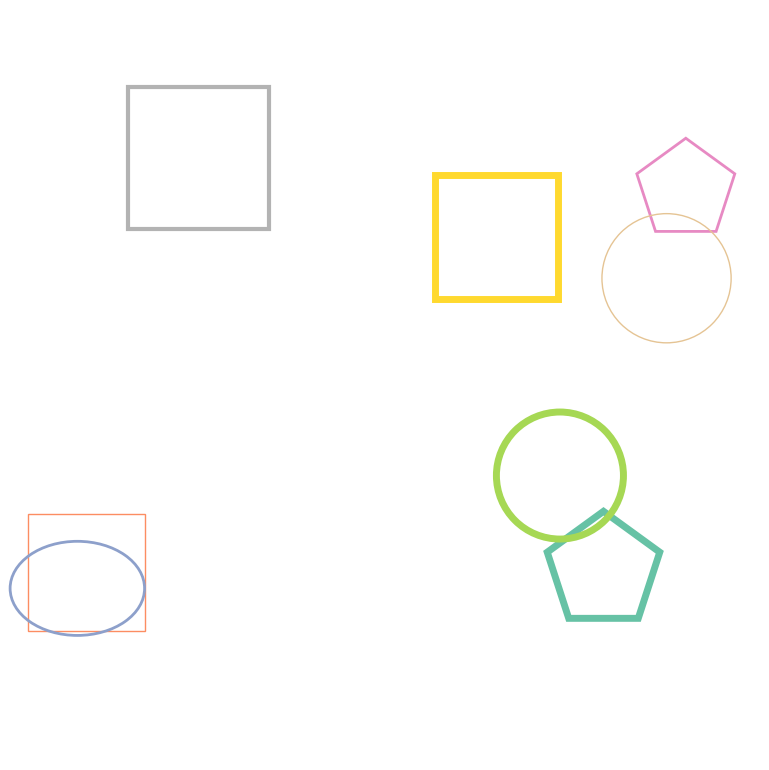[{"shape": "pentagon", "thickness": 2.5, "radius": 0.38, "center": [0.784, 0.259]}, {"shape": "square", "thickness": 0.5, "radius": 0.38, "center": [0.113, 0.257]}, {"shape": "oval", "thickness": 1, "radius": 0.44, "center": [0.1, 0.236]}, {"shape": "pentagon", "thickness": 1, "radius": 0.33, "center": [0.891, 0.754]}, {"shape": "circle", "thickness": 2.5, "radius": 0.41, "center": [0.727, 0.382]}, {"shape": "square", "thickness": 2.5, "radius": 0.4, "center": [0.645, 0.692]}, {"shape": "circle", "thickness": 0.5, "radius": 0.42, "center": [0.866, 0.639]}, {"shape": "square", "thickness": 1.5, "radius": 0.46, "center": [0.258, 0.795]}]